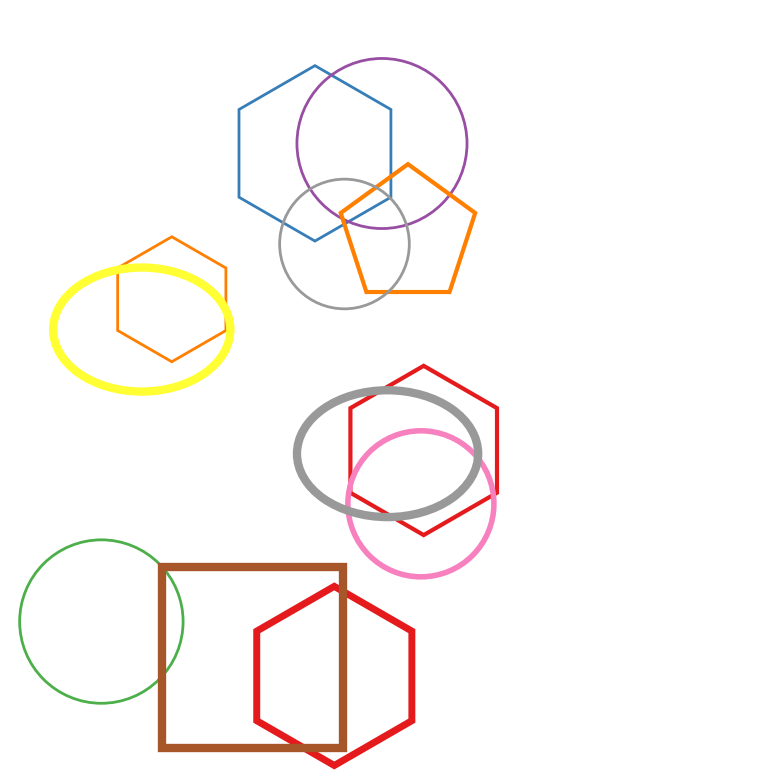[{"shape": "hexagon", "thickness": 1.5, "radius": 0.55, "center": [0.55, 0.415]}, {"shape": "hexagon", "thickness": 2.5, "radius": 0.58, "center": [0.434, 0.122]}, {"shape": "hexagon", "thickness": 1, "radius": 0.57, "center": [0.409, 0.801]}, {"shape": "circle", "thickness": 1, "radius": 0.53, "center": [0.132, 0.193]}, {"shape": "circle", "thickness": 1, "radius": 0.55, "center": [0.496, 0.814]}, {"shape": "hexagon", "thickness": 1, "radius": 0.41, "center": [0.223, 0.611]}, {"shape": "pentagon", "thickness": 1.5, "radius": 0.46, "center": [0.53, 0.695]}, {"shape": "oval", "thickness": 3, "radius": 0.58, "center": [0.184, 0.572]}, {"shape": "square", "thickness": 3, "radius": 0.59, "center": [0.328, 0.146]}, {"shape": "circle", "thickness": 2, "radius": 0.47, "center": [0.547, 0.346]}, {"shape": "oval", "thickness": 3, "radius": 0.59, "center": [0.503, 0.411]}, {"shape": "circle", "thickness": 1, "radius": 0.42, "center": [0.447, 0.683]}]